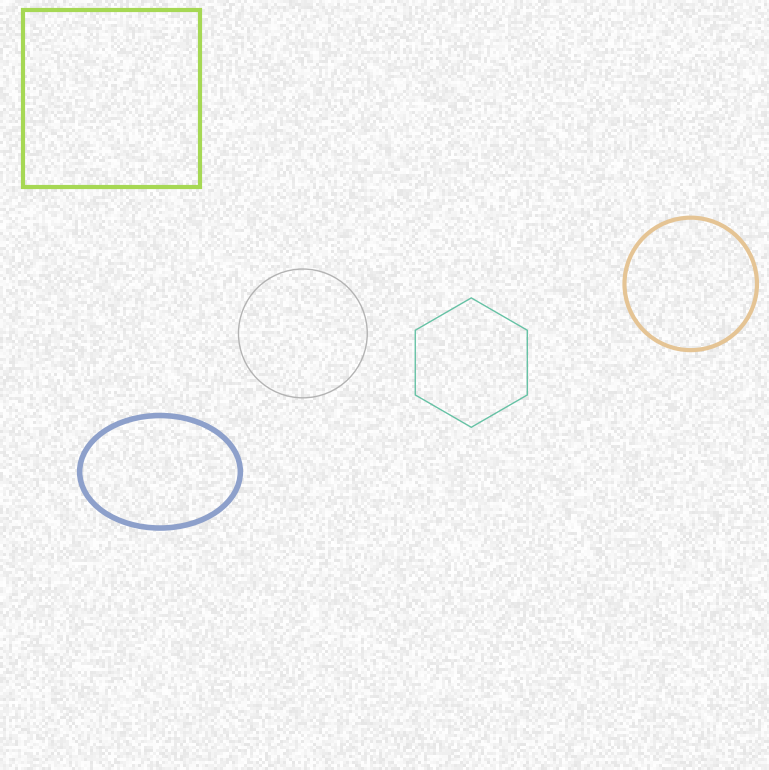[{"shape": "hexagon", "thickness": 0.5, "radius": 0.42, "center": [0.612, 0.529]}, {"shape": "oval", "thickness": 2, "radius": 0.52, "center": [0.208, 0.387]}, {"shape": "square", "thickness": 1.5, "radius": 0.58, "center": [0.145, 0.872]}, {"shape": "circle", "thickness": 1.5, "radius": 0.43, "center": [0.897, 0.631]}, {"shape": "circle", "thickness": 0.5, "radius": 0.42, "center": [0.393, 0.567]}]